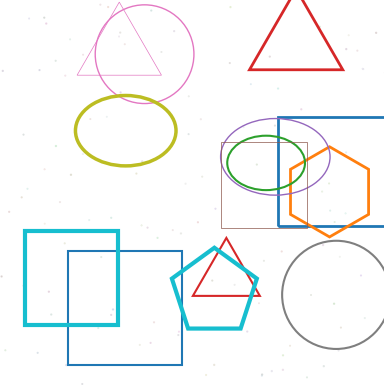[{"shape": "square", "thickness": 1.5, "radius": 0.74, "center": [0.324, 0.2]}, {"shape": "square", "thickness": 2, "radius": 0.71, "center": [0.864, 0.554]}, {"shape": "hexagon", "thickness": 2, "radius": 0.59, "center": [0.856, 0.502]}, {"shape": "oval", "thickness": 1.5, "radius": 0.5, "center": [0.691, 0.577]}, {"shape": "triangle", "thickness": 2, "radius": 0.7, "center": [0.769, 0.889]}, {"shape": "triangle", "thickness": 1.5, "radius": 0.5, "center": [0.588, 0.282]}, {"shape": "oval", "thickness": 1, "radius": 0.71, "center": [0.715, 0.593]}, {"shape": "square", "thickness": 0.5, "radius": 0.56, "center": [0.687, 0.519]}, {"shape": "triangle", "thickness": 0.5, "radius": 0.63, "center": [0.31, 0.868]}, {"shape": "circle", "thickness": 1, "radius": 0.64, "center": [0.376, 0.859]}, {"shape": "circle", "thickness": 1.5, "radius": 0.7, "center": [0.873, 0.234]}, {"shape": "oval", "thickness": 2.5, "radius": 0.65, "center": [0.327, 0.661]}, {"shape": "square", "thickness": 3, "radius": 0.6, "center": [0.186, 0.278]}, {"shape": "pentagon", "thickness": 3, "radius": 0.58, "center": [0.557, 0.24]}]